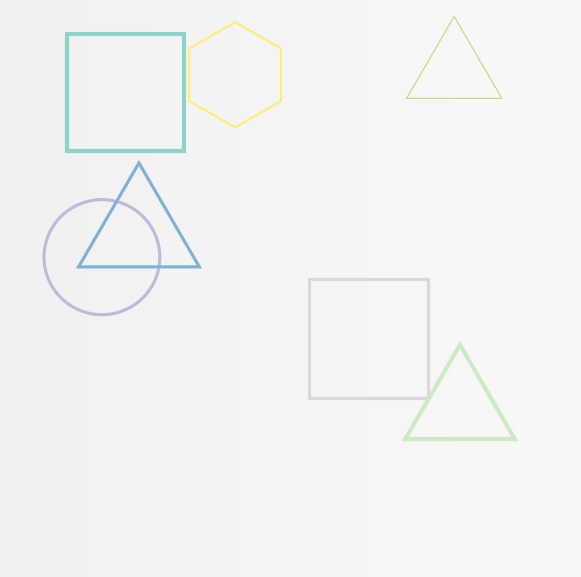[{"shape": "square", "thickness": 2, "radius": 0.51, "center": [0.216, 0.838]}, {"shape": "circle", "thickness": 1.5, "radius": 0.5, "center": [0.175, 0.554]}, {"shape": "triangle", "thickness": 1.5, "radius": 0.6, "center": [0.239, 0.597]}, {"shape": "triangle", "thickness": 0.5, "radius": 0.47, "center": [0.781, 0.876]}, {"shape": "square", "thickness": 1.5, "radius": 0.52, "center": [0.634, 0.413]}, {"shape": "triangle", "thickness": 2, "radius": 0.54, "center": [0.791, 0.293]}, {"shape": "hexagon", "thickness": 1, "radius": 0.46, "center": [0.405, 0.87]}]